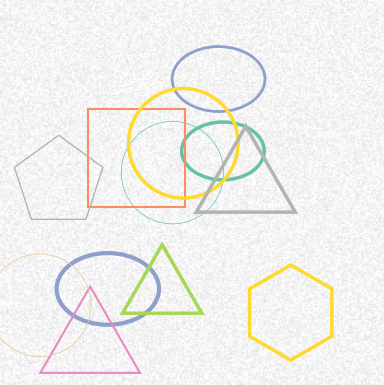[{"shape": "circle", "thickness": 0.5, "radius": 0.66, "center": [0.448, 0.552]}, {"shape": "oval", "thickness": 2.5, "radius": 0.54, "center": [0.579, 0.608]}, {"shape": "square", "thickness": 1.5, "radius": 0.63, "center": [0.355, 0.59]}, {"shape": "oval", "thickness": 2, "radius": 0.6, "center": [0.568, 0.795]}, {"shape": "oval", "thickness": 3, "radius": 0.66, "center": [0.28, 0.25]}, {"shape": "triangle", "thickness": 1.5, "radius": 0.75, "center": [0.234, 0.106]}, {"shape": "triangle", "thickness": 2.5, "radius": 0.59, "center": [0.421, 0.246]}, {"shape": "hexagon", "thickness": 2.5, "radius": 0.62, "center": [0.755, 0.188]}, {"shape": "circle", "thickness": 2.5, "radius": 0.71, "center": [0.476, 0.628]}, {"shape": "circle", "thickness": 0.5, "radius": 0.67, "center": [0.103, 0.207]}, {"shape": "triangle", "thickness": 2.5, "radius": 0.74, "center": [0.638, 0.523]}, {"shape": "pentagon", "thickness": 1, "radius": 0.6, "center": [0.152, 0.528]}]